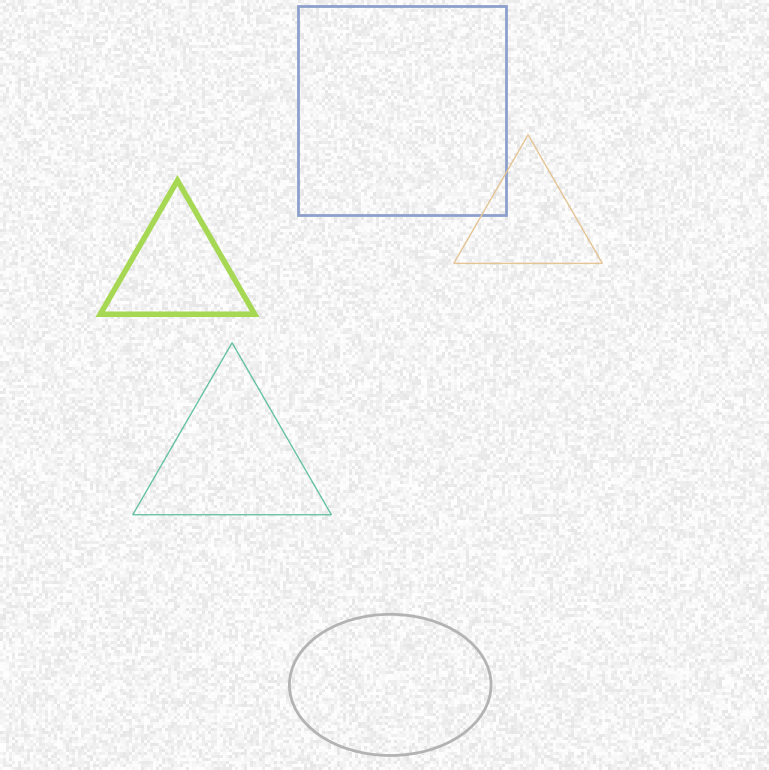[{"shape": "triangle", "thickness": 0.5, "radius": 0.74, "center": [0.301, 0.406]}, {"shape": "square", "thickness": 1, "radius": 0.68, "center": [0.522, 0.857]}, {"shape": "triangle", "thickness": 2, "radius": 0.58, "center": [0.23, 0.65]}, {"shape": "triangle", "thickness": 0.5, "radius": 0.56, "center": [0.686, 0.714]}, {"shape": "oval", "thickness": 1, "radius": 0.65, "center": [0.507, 0.11]}]